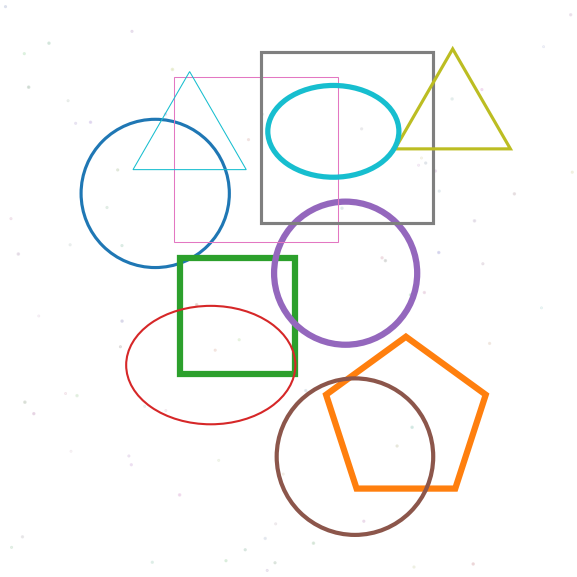[{"shape": "circle", "thickness": 1.5, "radius": 0.64, "center": [0.269, 0.664]}, {"shape": "pentagon", "thickness": 3, "radius": 0.73, "center": [0.703, 0.271]}, {"shape": "square", "thickness": 3, "radius": 0.5, "center": [0.411, 0.452]}, {"shape": "oval", "thickness": 1, "radius": 0.73, "center": [0.365, 0.367]}, {"shape": "circle", "thickness": 3, "radius": 0.62, "center": [0.599, 0.526]}, {"shape": "circle", "thickness": 2, "radius": 0.68, "center": [0.615, 0.208]}, {"shape": "square", "thickness": 0.5, "radius": 0.71, "center": [0.443, 0.723]}, {"shape": "square", "thickness": 1.5, "radius": 0.74, "center": [0.601, 0.761]}, {"shape": "triangle", "thickness": 1.5, "radius": 0.58, "center": [0.784, 0.799]}, {"shape": "oval", "thickness": 2.5, "radius": 0.57, "center": [0.577, 0.772]}, {"shape": "triangle", "thickness": 0.5, "radius": 0.57, "center": [0.328, 0.762]}]